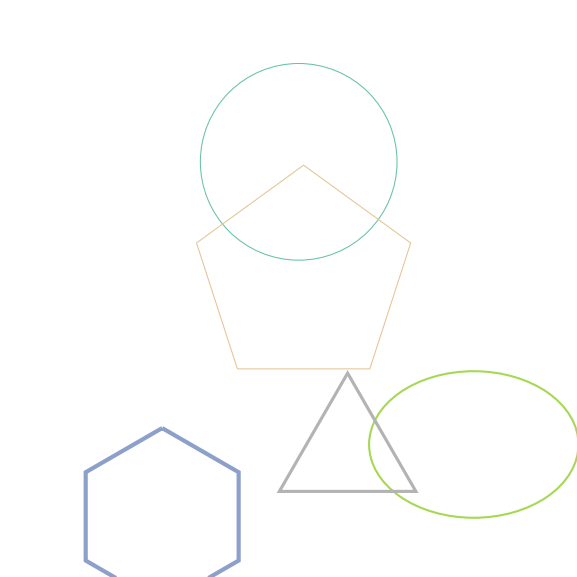[{"shape": "circle", "thickness": 0.5, "radius": 0.85, "center": [0.517, 0.719]}, {"shape": "hexagon", "thickness": 2, "radius": 0.76, "center": [0.281, 0.105]}, {"shape": "oval", "thickness": 1, "radius": 0.91, "center": [0.82, 0.229]}, {"shape": "pentagon", "thickness": 0.5, "radius": 0.97, "center": [0.526, 0.518]}, {"shape": "triangle", "thickness": 1.5, "radius": 0.68, "center": [0.602, 0.216]}]